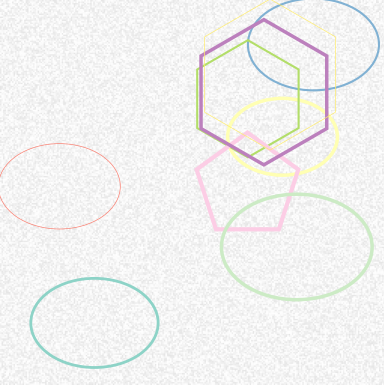[{"shape": "oval", "thickness": 2, "radius": 0.83, "center": [0.245, 0.161]}, {"shape": "oval", "thickness": 2.5, "radius": 0.71, "center": [0.734, 0.645]}, {"shape": "oval", "thickness": 0.5, "radius": 0.79, "center": [0.154, 0.516]}, {"shape": "oval", "thickness": 1.5, "radius": 0.85, "center": [0.814, 0.885]}, {"shape": "hexagon", "thickness": 1.5, "radius": 0.76, "center": [0.644, 0.743]}, {"shape": "pentagon", "thickness": 3, "radius": 0.69, "center": [0.643, 0.517]}, {"shape": "hexagon", "thickness": 2.5, "radius": 0.94, "center": [0.685, 0.76]}, {"shape": "oval", "thickness": 2.5, "radius": 0.98, "center": [0.771, 0.359]}, {"shape": "hexagon", "thickness": 0.5, "radius": 0.98, "center": [0.701, 0.806]}]